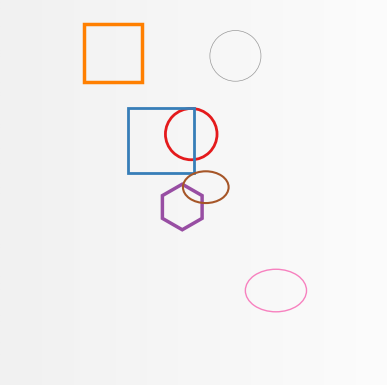[{"shape": "circle", "thickness": 2, "radius": 0.33, "center": [0.493, 0.652]}, {"shape": "square", "thickness": 2, "radius": 0.43, "center": [0.416, 0.635]}, {"shape": "hexagon", "thickness": 2.5, "radius": 0.3, "center": [0.47, 0.462]}, {"shape": "square", "thickness": 2.5, "radius": 0.37, "center": [0.291, 0.863]}, {"shape": "oval", "thickness": 1.5, "radius": 0.29, "center": [0.531, 0.514]}, {"shape": "oval", "thickness": 1, "radius": 0.39, "center": [0.712, 0.245]}, {"shape": "circle", "thickness": 0.5, "radius": 0.33, "center": [0.608, 0.855]}]